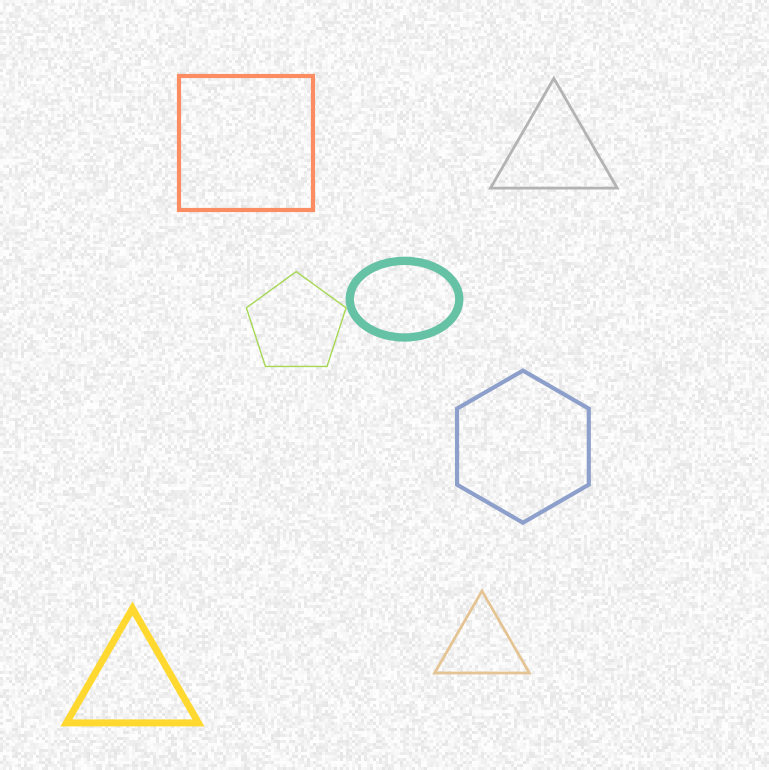[{"shape": "oval", "thickness": 3, "radius": 0.36, "center": [0.525, 0.611]}, {"shape": "square", "thickness": 1.5, "radius": 0.43, "center": [0.32, 0.814]}, {"shape": "hexagon", "thickness": 1.5, "radius": 0.49, "center": [0.679, 0.42]}, {"shape": "pentagon", "thickness": 0.5, "radius": 0.34, "center": [0.385, 0.579]}, {"shape": "triangle", "thickness": 2.5, "radius": 0.5, "center": [0.172, 0.111]}, {"shape": "triangle", "thickness": 1, "radius": 0.36, "center": [0.626, 0.161]}, {"shape": "triangle", "thickness": 1, "radius": 0.48, "center": [0.719, 0.803]}]